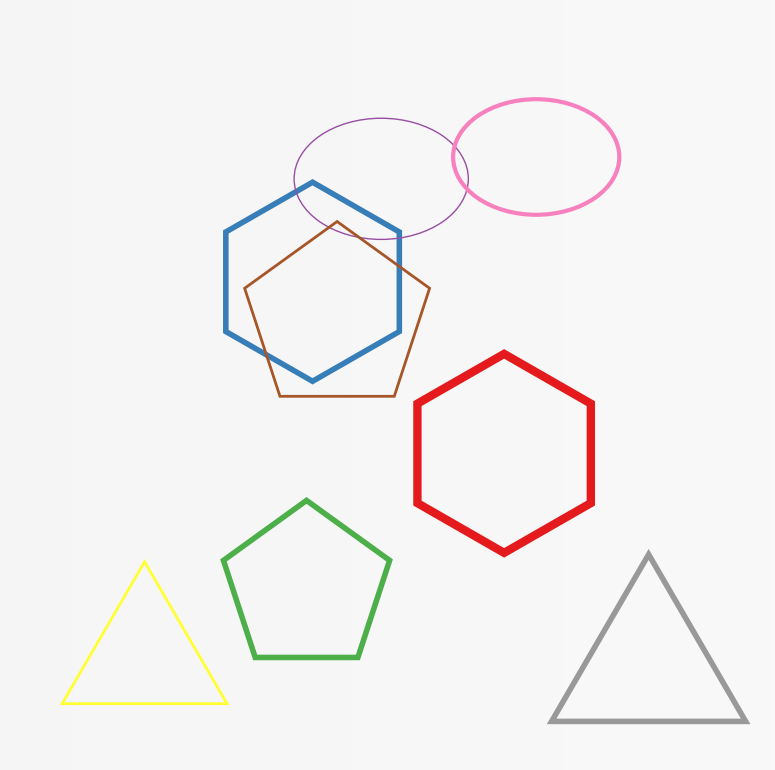[{"shape": "hexagon", "thickness": 3, "radius": 0.65, "center": [0.65, 0.411]}, {"shape": "hexagon", "thickness": 2, "radius": 0.65, "center": [0.403, 0.634]}, {"shape": "pentagon", "thickness": 2, "radius": 0.56, "center": [0.396, 0.237]}, {"shape": "oval", "thickness": 0.5, "radius": 0.56, "center": [0.492, 0.768]}, {"shape": "triangle", "thickness": 1, "radius": 0.61, "center": [0.187, 0.148]}, {"shape": "pentagon", "thickness": 1, "radius": 0.63, "center": [0.435, 0.587]}, {"shape": "oval", "thickness": 1.5, "radius": 0.54, "center": [0.692, 0.796]}, {"shape": "triangle", "thickness": 2, "radius": 0.72, "center": [0.837, 0.135]}]